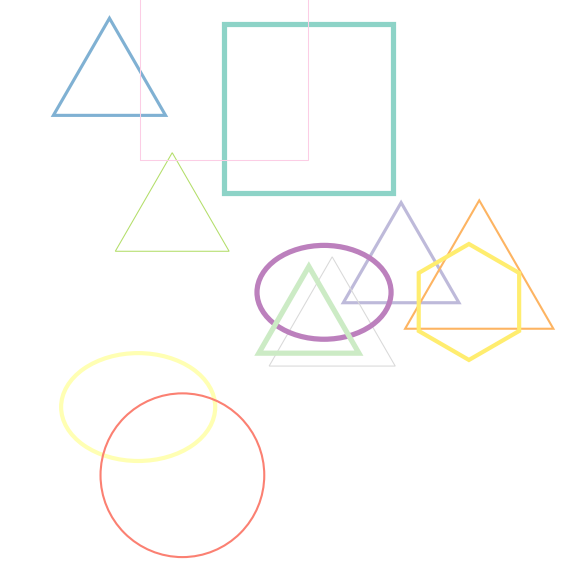[{"shape": "square", "thickness": 2.5, "radius": 0.73, "center": [0.534, 0.812]}, {"shape": "oval", "thickness": 2, "radius": 0.67, "center": [0.239, 0.294]}, {"shape": "triangle", "thickness": 1.5, "radius": 0.58, "center": [0.695, 0.533]}, {"shape": "circle", "thickness": 1, "radius": 0.71, "center": [0.316, 0.176]}, {"shape": "triangle", "thickness": 1.5, "radius": 0.56, "center": [0.19, 0.855]}, {"shape": "triangle", "thickness": 1, "radius": 0.74, "center": [0.83, 0.504]}, {"shape": "triangle", "thickness": 0.5, "radius": 0.57, "center": [0.298, 0.621]}, {"shape": "square", "thickness": 0.5, "radius": 0.73, "center": [0.387, 0.868]}, {"shape": "triangle", "thickness": 0.5, "radius": 0.63, "center": [0.575, 0.428]}, {"shape": "oval", "thickness": 2.5, "radius": 0.58, "center": [0.561, 0.493]}, {"shape": "triangle", "thickness": 2.5, "radius": 0.5, "center": [0.535, 0.438]}, {"shape": "hexagon", "thickness": 2, "radius": 0.5, "center": [0.812, 0.476]}]